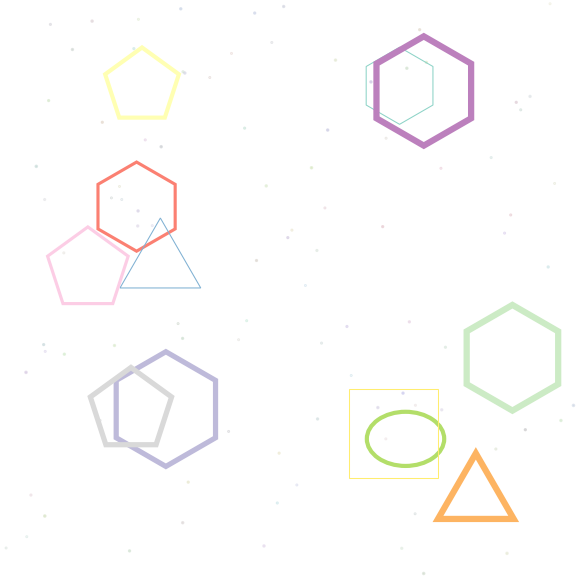[{"shape": "hexagon", "thickness": 0.5, "radius": 0.33, "center": [0.692, 0.851]}, {"shape": "pentagon", "thickness": 2, "radius": 0.34, "center": [0.246, 0.85]}, {"shape": "hexagon", "thickness": 2.5, "radius": 0.5, "center": [0.287, 0.291]}, {"shape": "hexagon", "thickness": 1.5, "radius": 0.39, "center": [0.236, 0.641]}, {"shape": "triangle", "thickness": 0.5, "radius": 0.4, "center": [0.278, 0.541]}, {"shape": "triangle", "thickness": 3, "radius": 0.38, "center": [0.824, 0.138]}, {"shape": "oval", "thickness": 2, "radius": 0.33, "center": [0.702, 0.239]}, {"shape": "pentagon", "thickness": 1.5, "radius": 0.37, "center": [0.152, 0.533]}, {"shape": "pentagon", "thickness": 2.5, "radius": 0.37, "center": [0.227, 0.289]}, {"shape": "hexagon", "thickness": 3, "radius": 0.47, "center": [0.734, 0.842]}, {"shape": "hexagon", "thickness": 3, "radius": 0.46, "center": [0.887, 0.38]}, {"shape": "square", "thickness": 0.5, "radius": 0.39, "center": [0.681, 0.248]}]